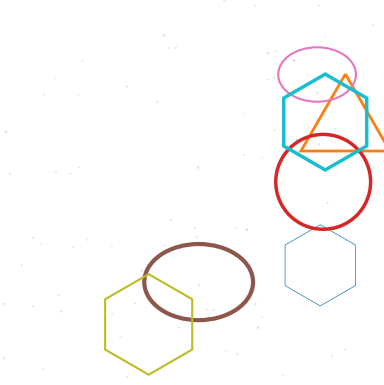[{"shape": "hexagon", "thickness": 0.5, "radius": 0.53, "center": [0.832, 0.311]}, {"shape": "triangle", "thickness": 2, "radius": 0.67, "center": [0.897, 0.674]}, {"shape": "circle", "thickness": 2.5, "radius": 0.62, "center": [0.839, 0.528]}, {"shape": "oval", "thickness": 3, "radius": 0.71, "center": [0.516, 0.267]}, {"shape": "oval", "thickness": 1.5, "radius": 0.5, "center": [0.824, 0.806]}, {"shape": "hexagon", "thickness": 1.5, "radius": 0.65, "center": [0.386, 0.157]}, {"shape": "hexagon", "thickness": 2.5, "radius": 0.62, "center": [0.845, 0.683]}]